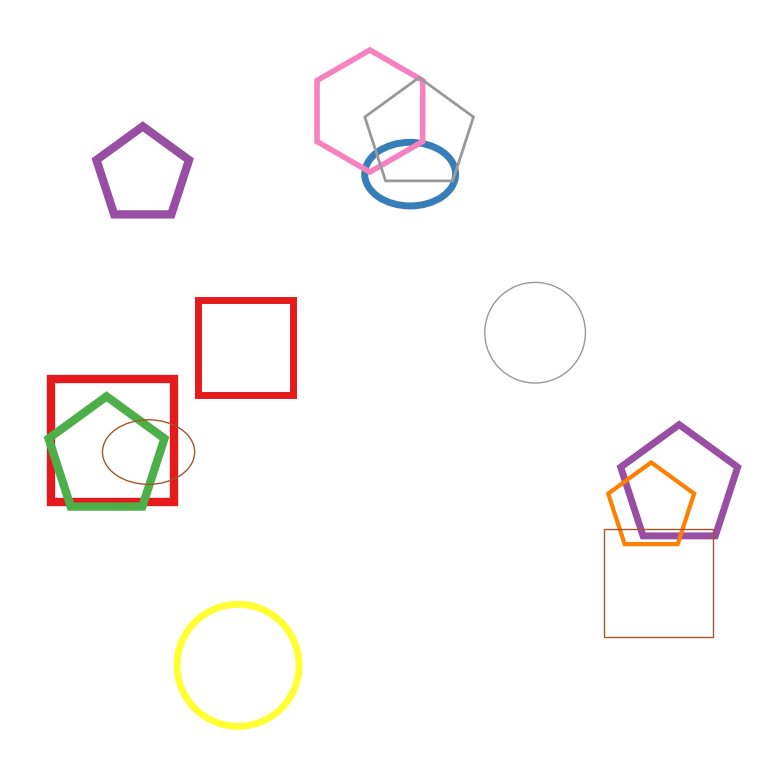[{"shape": "square", "thickness": 2.5, "radius": 0.31, "center": [0.319, 0.549]}, {"shape": "square", "thickness": 3, "radius": 0.4, "center": [0.147, 0.428]}, {"shape": "oval", "thickness": 2.5, "radius": 0.3, "center": [0.533, 0.774]}, {"shape": "pentagon", "thickness": 3, "radius": 0.4, "center": [0.138, 0.406]}, {"shape": "pentagon", "thickness": 3, "radius": 0.32, "center": [0.185, 0.773]}, {"shape": "pentagon", "thickness": 2.5, "radius": 0.4, "center": [0.882, 0.369]}, {"shape": "pentagon", "thickness": 1.5, "radius": 0.29, "center": [0.846, 0.341]}, {"shape": "circle", "thickness": 2.5, "radius": 0.4, "center": [0.309, 0.136]}, {"shape": "oval", "thickness": 0.5, "radius": 0.3, "center": [0.193, 0.413]}, {"shape": "square", "thickness": 0.5, "radius": 0.35, "center": [0.855, 0.242]}, {"shape": "hexagon", "thickness": 2, "radius": 0.4, "center": [0.48, 0.856]}, {"shape": "pentagon", "thickness": 1, "radius": 0.37, "center": [0.544, 0.825]}, {"shape": "circle", "thickness": 0.5, "radius": 0.33, "center": [0.695, 0.568]}]